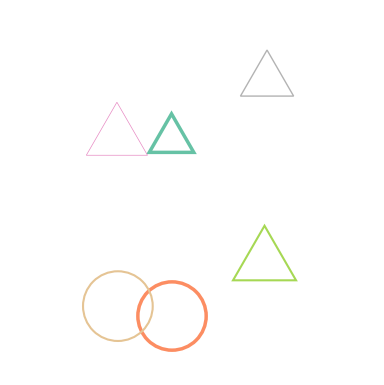[{"shape": "triangle", "thickness": 2.5, "radius": 0.33, "center": [0.446, 0.638]}, {"shape": "circle", "thickness": 2.5, "radius": 0.44, "center": [0.447, 0.179]}, {"shape": "triangle", "thickness": 0.5, "radius": 0.46, "center": [0.304, 0.643]}, {"shape": "triangle", "thickness": 1.5, "radius": 0.47, "center": [0.687, 0.319]}, {"shape": "circle", "thickness": 1.5, "radius": 0.45, "center": [0.306, 0.205]}, {"shape": "triangle", "thickness": 1, "radius": 0.4, "center": [0.694, 0.79]}]